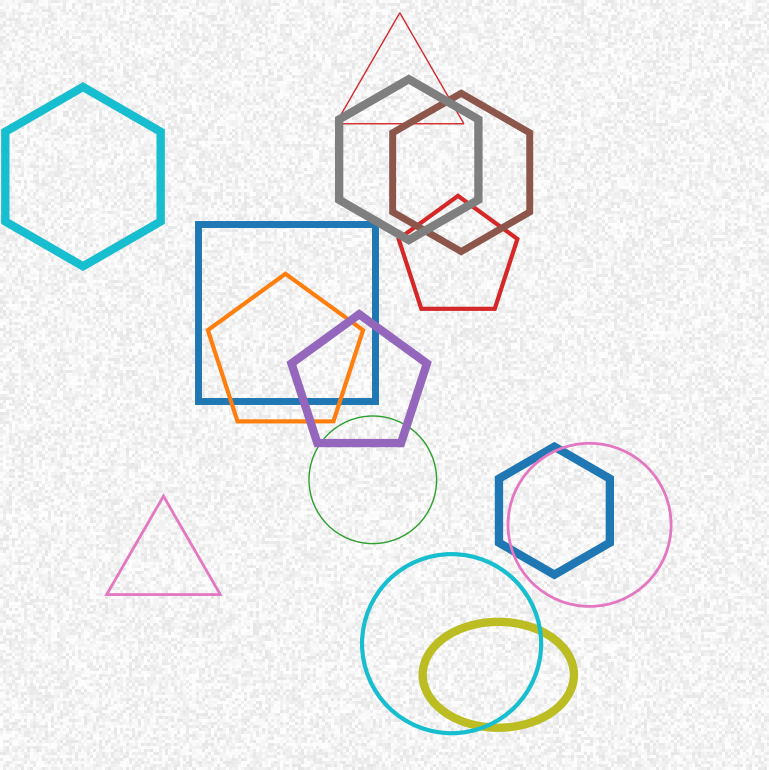[{"shape": "hexagon", "thickness": 3, "radius": 0.42, "center": [0.72, 0.337]}, {"shape": "square", "thickness": 2.5, "radius": 0.58, "center": [0.372, 0.594]}, {"shape": "pentagon", "thickness": 1.5, "radius": 0.53, "center": [0.371, 0.538]}, {"shape": "circle", "thickness": 0.5, "radius": 0.41, "center": [0.484, 0.377]}, {"shape": "triangle", "thickness": 0.5, "radius": 0.48, "center": [0.519, 0.887]}, {"shape": "pentagon", "thickness": 1.5, "radius": 0.41, "center": [0.595, 0.665]}, {"shape": "pentagon", "thickness": 3, "radius": 0.46, "center": [0.467, 0.499]}, {"shape": "hexagon", "thickness": 2.5, "radius": 0.51, "center": [0.599, 0.776]}, {"shape": "triangle", "thickness": 1, "radius": 0.43, "center": [0.212, 0.27]}, {"shape": "circle", "thickness": 1, "radius": 0.53, "center": [0.766, 0.318]}, {"shape": "hexagon", "thickness": 3, "radius": 0.52, "center": [0.531, 0.793]}, {"shape": "oval", "thickness": 3, "radius": 0.49, "center": [0.647, 0.124]}, {"shape": "circle", "thickness": 1.5, "radius": 0.58, "center": [0.586, 0.164]}, {"shape": "hexagon", "thickness": 3, "radius": 0.58, "center": [0.108, 0.771]}]